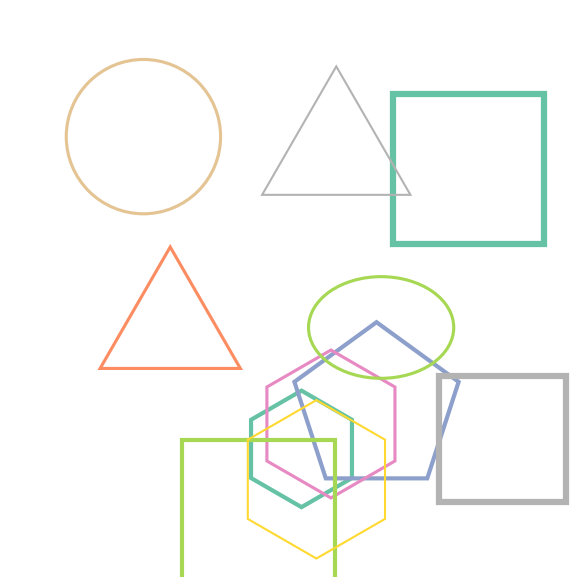[{"shape": "square", "thickness": 3, "radius": 0.65, "center": [0.812, 0.706]}, {"shape": "hexagon", "thickness": 2, "radius": 0.5, "center": [0.522, 0.222]}, {"shape": "triangle", "thickness": 1.5, "radius": 0.7, "center": [0.295, 0.431]}, {"shape": "pentagon", "thickness": 2, "radius": 0.75, "center": [0.652, 0.292]}, {"shape": "hexagon", "thickness": 1.5, "radius": 0.64, "center": [0.573, 0.265]}, {"shape": "square", "thickness": 2, "radius": 0.66, "center": [0.448, 0.105]}, {"shape": "oval", "thickness": 1.5, "radius": 0.63, "center": [0.66, 0.432]}, {"shape": "hexagon", "thickness": 1, "radius": 0.69, "center": [0.548, 0.169]}, {"shape": "circle", "thickness": 1.5, "radius": 0.67, "center": [0.248, 0.763]}, {"shape": "triangle", "thickness": 1, "radius": 0.74, "center": [0.582, 0.736]}, {"shape": "square", "thickness": 3, "radius": 0.55, "center": [0.87, 0.239]}]